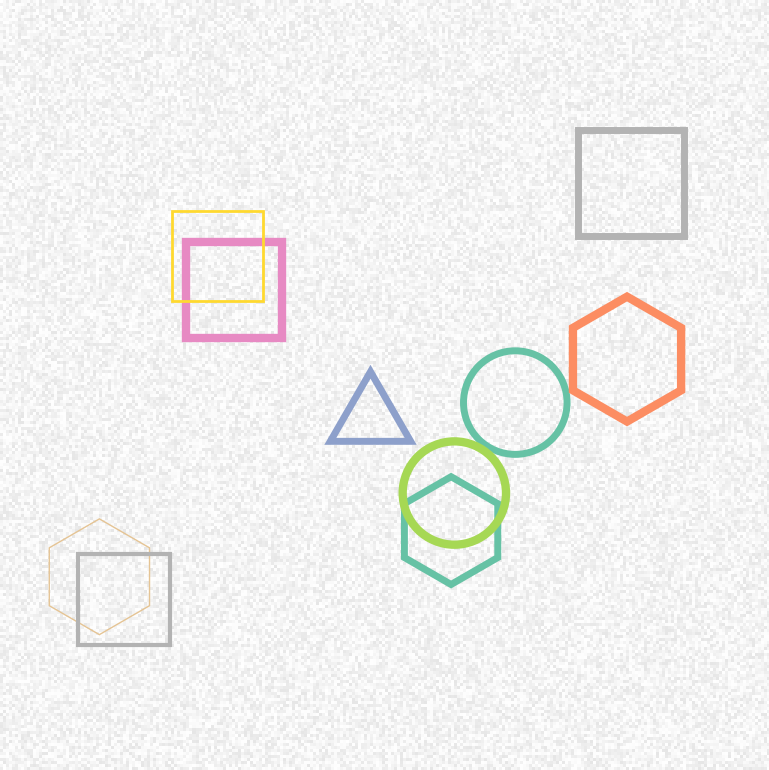[{"shape": "hexagon", "thickness": 2.5, "radius": 0.35, "center": [0.586, 0.311]}, {"shape": "circle", "thickness": 2.5, "radius": 0.34, "center": [0.669, 0.477]}, {"shape": "hexagon", "thickness": 3, "radius": 0.41, "center": [0.814, 0.534]}, {"shape": "triangle", "thickness": 2.5, "radius": 0.3, "center": [0.481, 0.457]}, {"shape": "square", "thickness": 3, "radius": 0.31, "center": [0.304, 0.623]}, {"shape": "circle", "thickness": 3, "radius": 0.34, "center": [0.59, 0.36]}, {"shape": "square", "thickness": 1, "radius": 0.29, "center": [0.283, 0.667]}, {"shape": "hexagon", "thickness": 0.5, "radius": 0.38, "center": [0.129, 0.251]}, {"shape": "square", "thickness": 1.5, "radius": 0.3, "center": [0.161, 0.222]}, {"shape": "square", "thickness": 2.5, "radius": 0.34, "center": [0.82, 0.763]}]